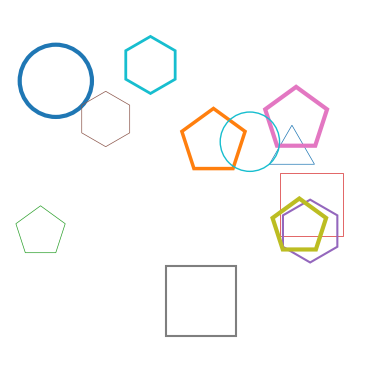[{"shape": "circle", "thickness": 3, "radius": 0.47, "center": [0.145, 0.79]}, {"shape": "triangle", "thickness": 0.5, "radius": 0.34, "center": [0.758, 0.607]}, {"shape": "pentagon", "thickness": 2.5, "radius": 0.43, "center": [0.554, 0.632]}, {"shape": "pentagon", "thickness": 0.5, "radius": 0.34, "center": [0.105, 0.398]}, {"shape": "square", "thickness": 0.5, "radius": 0.41, "center": [0.81, 0.469]}, {"shape": "hexagon", "thickness": 1.5, "radius": 0.41, "center": [0.806, 0.4]}, {"shape": "hexagon", "thickness": 0.5, "radius": 0.36, "center": [0.275, 0.691]}, {"shape": "pentagon", "thickness": 3, "radius": 0.42, "center": [0.769, 0.69]}, {"shape": "square", "thickness": 1.5, "radius": 0.46, "center": [0.522, 0.218]}, {"shape": "pentagon", "thickness": 3, "radius": 0.37, "center": [0.777, 0.411]}, {"shape": "circle", "thickness": 1, "radius": 0.39, "center": [0.649, 0.632]}, {"shape": "hexagon", "thickness": 2, "radius": 0.37, "center": [0.391, 0.831]}]